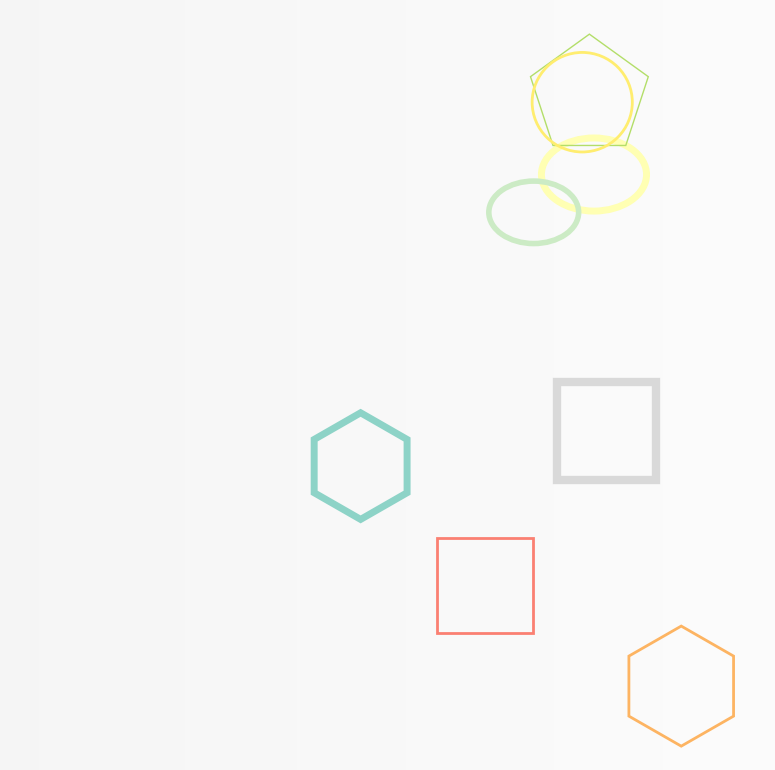[{"shape": "hexagon", "thickness": 2.5, "radius": 0.35, "center": [0.465, 0.395]}, {"shape": "oval", "thickness": 2.5, "radius": 0.34, "center": [0.766, 0.773]}, {"shape": "square", "thickness": 1, "radius": 0.31, "center": [0.626, 0.24]}, {"shape": "hexagon", "thickness": 1, "radius": 0.39, "center": [0.879, 0.109]}, {"shape": "pentagon", "thickness": 0.5, "radius": 0.4, "center": [0.761, 0.876]}, {"shape": "square", "thickness": 3, "radius": 0.32, "center": [0.783, 0.441]}, {"shape": "oval", "thickness": 2, "radius": 0.29, "center": [0.689, 0.724]}, {"shape": "circle", "thickness": 1, "radius": 0.32, "center": [0.751, 0.867]}]